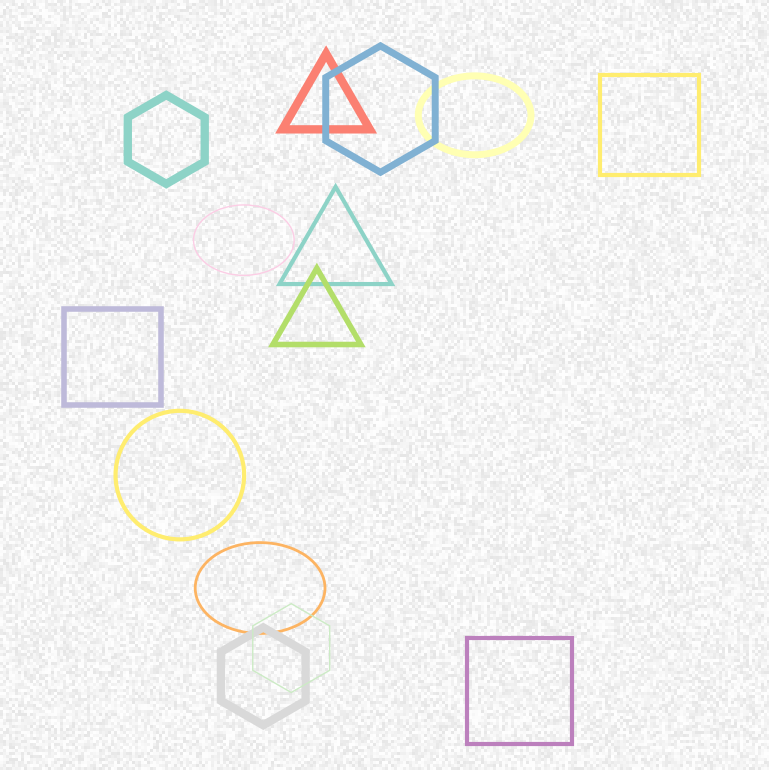[{"shape": "hexagon", "thickness": 3, "radius": 0.29, "center": [0.216, 0.819]}, {"shape": "triangle", "thickness": 1.5, "radius": 0.42, "center": [0.436, 0.673]}, {"shape": "oval", "thickness": 2.5, "radius": 0.37, "center": [0.616, 0.85]}, {"shape": "square", "thickness": 2, "radius": 0.31, "center": [0.146, 0.536]}, {"shape": "triangle", "thickness": 3, "radius": 0.33, "center": [0.424, 0.865]}, {"shape": "hexagon", "thickness": 2.5, "radius": 0.41, "center": [0.494, 0.858]}, {"shape": "oval", "thickness": 1, "radius": 0.42, "center": [0.338, 0.236]}, {"shape": "triangle", "thickness": 2, "radius": 0.33, "center": [0.412, 0.586]}, {"shape": "oval", "thickness": 0.5, "radius": 0.33, "center": [0.317, 0.688]}, {"shape": "hexagon", "thickness": 3, "radius": 0.32, "center": [0.342, 0.122]}, {"shape": "square", "thickness": 1.5, "radius": 0.34, "center": [0.675, 0.103]}, {"shape": "hexagon", "thickness": 0.5, "radius": 0.29, "center": [0.378, 0.158]}, {"shape": "square", "thickness": 1.5, "radius": 0.32, "center": [0.844, 0.838]}, {"shape": "circle", "thickness": 1.5, "radius": 0.42, "center": [0.234, 0.383]}]